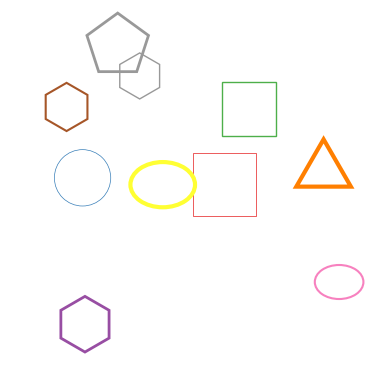[{"shape": "square", "thickness": 0.5, "radius": 0.41, "center": [0.583, 0.522]}, {"shape": "circle", "thickness": 0.5, "radius": 0.37, "center": [0.214, 0.538]}, {"shape": "square", "thickness": 1, "radius": 0.35, "center": [0.647, 0.716]}, {"shape": "hexagon", "thickness": 2, "radius": 0.36, "center": [0.221, 0.158]}, {"shape": "triangle", "thickness": 3, "radius": 0.41, "center": [0.84, 0.556]}, {"shape": "oval", "thickness": 3, "radius": 0.42, "center": [0.423, 0.52]}, {"shape": "hexagon", "thickness": 1.5, "radius": 0.31, "center": [0.173, 0.722]}, {"shape": "oval", "thickness": 1.5, "radius": 0.32, "center": [0.881, 0.268]}, {"shape": "hexagon", "thickness": 1, "radius": 0.3, "center": [0.363, 0.803]}, {"shape": "pentagon", "thickness": 2, "radius": 0.42, "center": [0.306, 0.882]}]